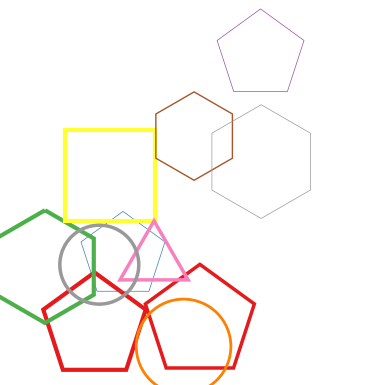[{"shape": "pentagon", "thickness": 3, "radius": 0.7, "center": [0.246, 0.153]}, {"shape": "pentagon", "thickness": 2.5, "radius": 0.74, "center": [0.519, 0.165]}, {"shape": "pentagon", "thickness": 0.5, "radius": 0.57, "center": [0.319, 0.336]}, {"shape": "hexagon", "thickness": 3, "radius": 0.73, "center": [0.117, 0.308]}, {"shape": "pentagon", "thickness": 0.5, "radius": 0.59, "center": [0.677, 0.858]}, {"shape": "circle", "thickness": 2, "radius": 0.61, "center": [0.477, 0.1]}, {"shape": "square", "thickness": 3, "radius": 0.59, "center": [0.285, 0.543]}, {"shape": "hexagon", "thickness": 1, "radius": 0.57, "center": [0.504, 0.647]}, {"shape": "triangle", "thickness": 2.5, "radius": 0.51, "center": [0.4, 0.324]}, {"shape": "hexagon", "thickness": 0.5, "radius": 0.74, "center": [0.678, 0.58]}, {"shape": "circle", "thickness": 2.5, "radius": 0.51, "center": [0.258, 0.313]}]